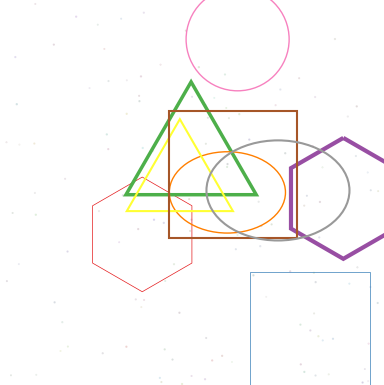[{"shape": "hexagon", "thickness": 0.5, "radius": 0.74, "center": [0.369, 0.391]}, {"shape": "square", "thickness": 0.5, "radius": 0.78, "center": [0.805, 0.139]}, {"shape": "triangle", "thickness": 2.5, "radius": 0.98, "center": [0.496, 0.592]}, {"shape": "hexagon", "thickness": 3, "radius": 0.79, "center": [0.892, 0.485]}, {"shape": "oval", "thickness": 1, "radius": 0.75, "center": [0.591, 0.5]}, {"shape": "triangle", "thickness": 1.5, "radius": 0.8, "center": [0.467, 0.531]}, {"shape": "square", "thickness": 1.5, "radius": 0.83, "center": [0.605, 0.546]}, {"shape": "circle", "thickness": 1, "radius": 0.67, "center": [0.617, 0.898]}, {"shape": "oval", "thickness": 1.5, "radius": 0.93, "center": [0.722, 0.505]}]